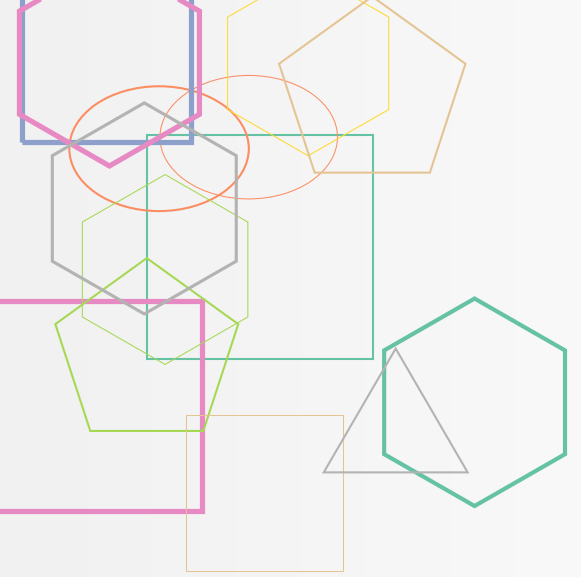[{"shape": "hexagon", "thickness": 2, "radius": 0.9, "center": [0.816, 0.303]}, {"shape": "square", "thickness": 1, "radius": 0.97, "center": [0.447, 0.572]}, {"shape": "oval", "thickness": 0.5, "radius": 0.76, "center": [0.428, 0.762]}, {"shape": "oval", "thickness": 1, "radius": 0.77, "center": [0.274, 0.742]}, {"shape": "square", "thickness": 2.5, "radius": 0.73, "center": [0.183, 0.899]}, {"shape": "hexagon", "thickness": 2.5, "radius": 0.89, "center": [0.188, 0.891]}, {"shape": "square", "thickness": 2.5, "radius": 0.91, "center": [0.166, 0.296]}, {"shape": "hexagon", "thickness": 0.5, "radius": 0.82, "center": [0.284, 0.532]}, {"shape": "pentagon", "thickness": 1, "radius": 0.83, "center": [0.253, 0.387]}, {"shape": "hexagon", "thickness": 0.5, "radius": 0.8, "center": [0.53, 0.89]}, {"shape": "pentagon", "thickness": 1, "radius": 0.84, "center": [0.64, 0.837]}, {"shape": "square", "thickness": 0.5, "radius": 0.67, "center": [0.456, 0.146]}, {"shape": "hexagon", "thickness": 1.5, "radius": 0.91, "center": [0.248, 0.638]}, {"shape": "triangle", "thickness": 1, "radius": 0.71, "center": [0.681, 0.253]}]